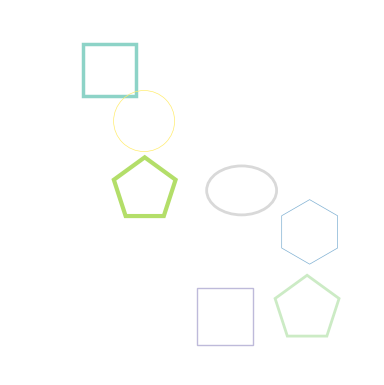[{"shape": "square", "thickness": 2.5, "radius": 0.34, "center": [0.284, 0.818]}, {"shape": "square", "thickness": 1, "radius": 0.36, "center": [0.584, 0.178]}, {"shape": "hexagon", "thickness": 0.5, "radius": 0.42, "center": [0.804, 0.398]}, {"shape": "pentagon", "thickness": 3, "radius": 0.42, "center": [0.376, 0.507]}, {"shape": "oval", "thickness": 2, "radius": 0.45, "center": [0.628, 0.505]}, {"shape": "pentagon", "thickness": 2, "radius": 0.44, "center": [0.798, 0.198]}, {"shape": "circle", "thickness": 0.5, "radius": 0.4, "center": [0.374, 0.686]}]